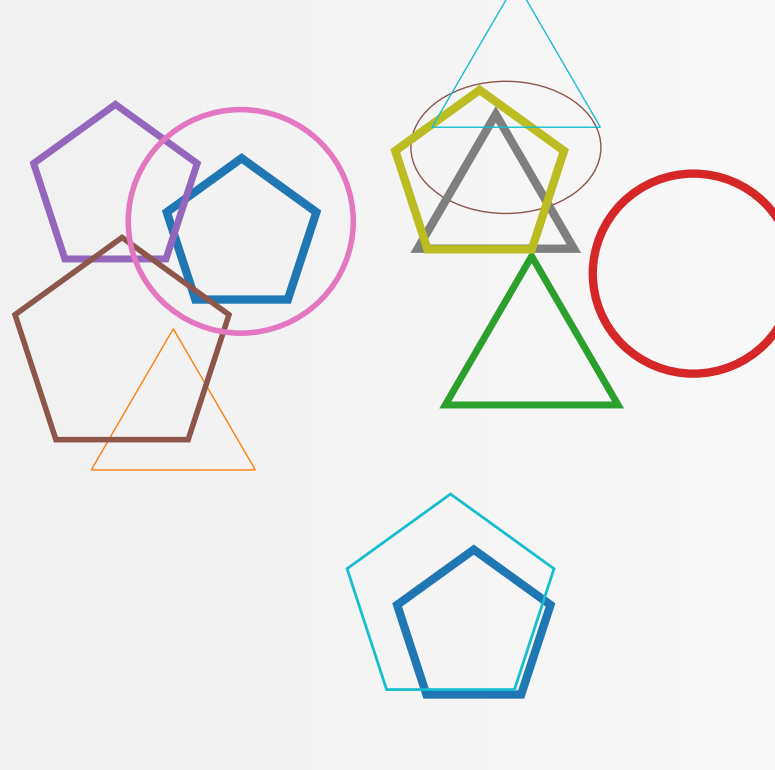[{"shape": "pentagon", "thickness": 3, "radius": 0.51, "center": [0.312, 0.693]}, {"shape": "pentagon", "thickness": 3, "radius": 0.52, "center": [0.611, 0.182]}, {"shape": "triangle", "thickness": 0.5, "radius": 0.61, "center": [0.224, 0.451]}, {"shape": "triangle", "thickness": 2.5, "radius": 0.64, "center": [0.686, 0.538]}, {"shape": "circle", "thickness": 3, "radius": 0.65, "center": [0.895, 0.645]}, {"shape": "pentagon", "thickness": 2.5, "radius": 0.55, "center": [0.149, 0.753]}, {"shape": "oval", "thickness": 0.5, "radius": 0.61, "center": [0.653, 0.809]}, {"shape": "pentagon", "thickness": 2, "radius": 0.73, "center": [0.157, 0.546]}, {"shape": "circle", "thickness": 2, "radius": 0.73, "center": [0.311, 0.713]}, {"shape": "triangle", "thickness": 3, "radius": 0.58, "center": [0.64, 0.735]}, {"shape": "pentagon", "thickness": 3, "radius": 0.57, "center": [0.619, 0.769]}, {"shape": "pentagon", "thickness": 1, "radius": 0.7, "center": [0.581, 0.218]}, {"shape": "triangle", "thickness": 0.5, "radius": 0.63, "center": [0.666, 0.898]}]